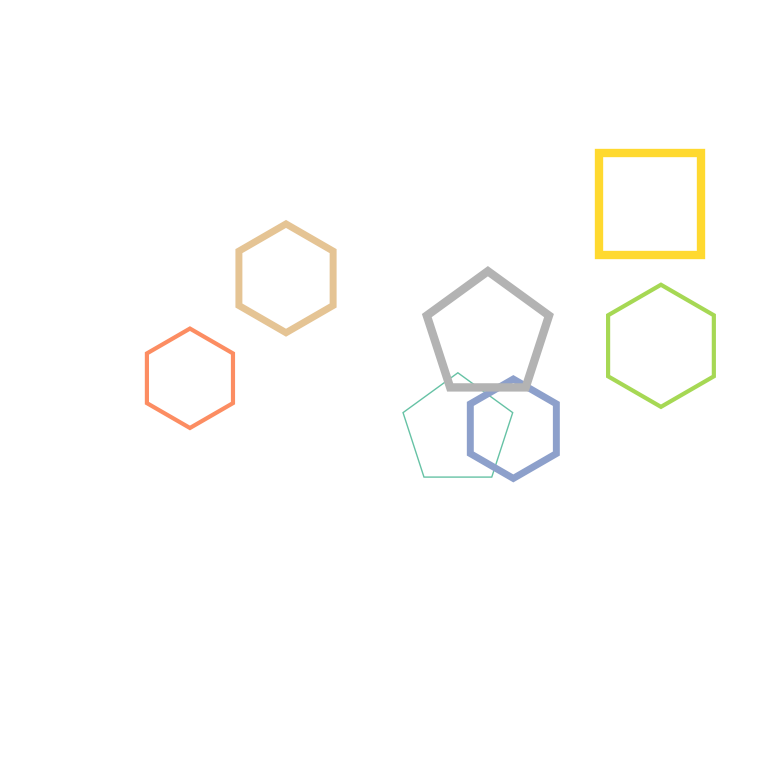[{"shape": "pentagon", "thickness": 0.5, "radius": 0.37, "center": [0.595, 0.441]}, {"shape": "hexagon", "thickness": 1.5, "radius": 0.32, "center": [0.247, 0.509]}, {"shape": "hexagon", "thickness": 2.5, "radius": 0.32, "center": [0.667, 0.443]}, {"shape": "hexagon", "thickness": 1.5, "radius": 0.4, "center": [0.858, 0.551]}, {"shape": "square", "thickness": 3, "radius": 0.33, "center": [0.844, 0.735]}, {"shape": "hexagon", "thickness": 2.5, "radius": 0.35, "center": [0.371, 0.639]}, {"shape": "pentagon", "thickness": 3, "radius": 0.42, "center": [0.634, 0.564]}]